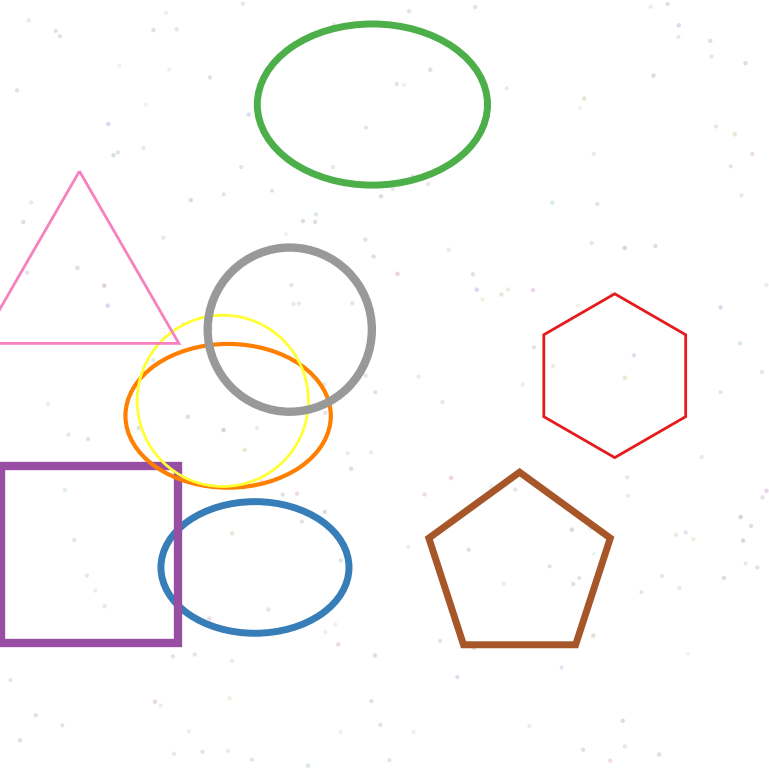[{"shape": "hexagon", "thickness": 1, "radius": 0.53, "center": [0.798, 0.512]}, {"shape": "oval", "thickness": 2.5, "radius": 0.61, "center": [0.331, 0.263]}, {"shape": "oval", "thickness": 2.5, "radius": 0.75, "center": [0.484, 0.864]}, {"shape": "square", "thickness": 3, "radius": 0.58, "center": [0.116, 0.28]}, {"shape": "oval", "thickness": 1.5, "radius": 0.67, "center": [0.296, 0.46]}, {"shape": "circle", "thickness": 1, "radius": 0.56, "center": [0.289, 0.479]}, {"shape": "pentagon", "thickness": 2.5, "radius": 0.62, "center": [0.675, 0.263]}, {"shape": "triangle", "thickness": 1, "radius": 0.75, "center": [0.103, 0.629]}, {"shape": "circle", "thickness": 3, "radius": 0.53, "center": [0.376, 0.572]}]